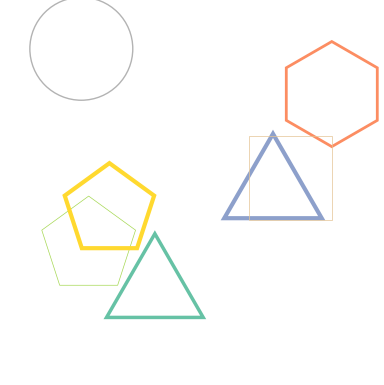[{"shape": "triangle", "thickness": 2.5, "radius": 0.72, "center": [0.402, 0.248]}, {"shape": "hexagon", "thickness": 2, "radius": 0.68, "center": [0.862, 0.756]}, {"shape": "triangle", "thickness": 3, "radius": 0.73, "center": [0.709, 0.506]}, {"shape": "pentagon", "thickness": 0.5, "radius": 0.64, "center": [0.23, 0.363]}, {"shape": "pentagon", "thickness": 3, "radius": 0.61, "center": [0.284, 0.454]}, {"shape": "square", "thickness": 0.5, "radius": 0.54, "center": [0.754, 0.538]}, {"shape": "circle", "thickness": 1, "radius": 0.67, "center": [0.211, 0.873]}]